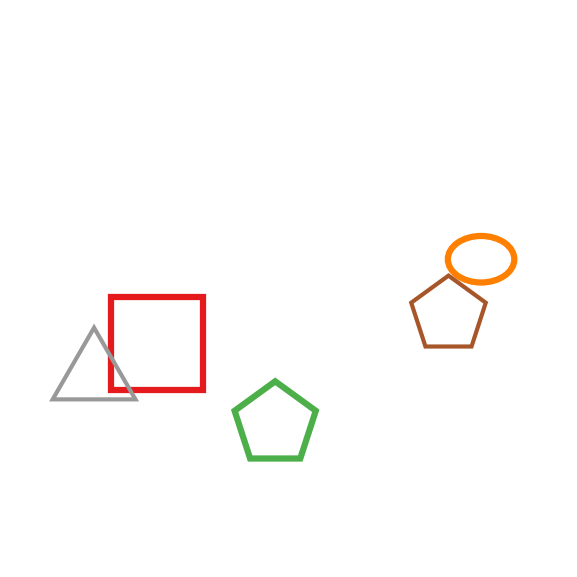[{"shape": "square", "thickness": 3, "radius": 0.4, "center": [0.272, 0.405]}, {"shape": "pentagon", "thickness": 3, "radius": 0.37, "center": [0.477, 0.265]}, {"shape": "oval", "thickness": 3, "radius": 0.29, "center": [0.833, 0.55]}, {"shape": "pentagon", "thickness": 2, "radius": 0.34, "center": [0.777, 0.454]}, {"shape": "triangle", "thickness": 2, "radius": 0.41, "center": [0.163, 0.349]}]